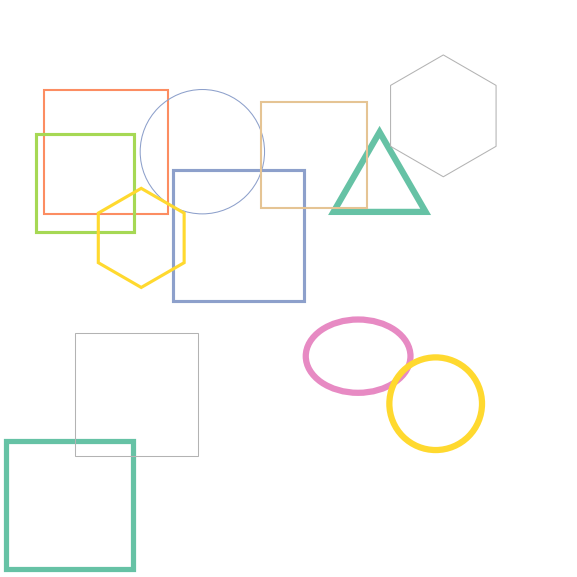[{"shape": "square", "thickness": 2.5, "radius": 0.55, "center": [0.121, 0.124]}, {"shape": "triangle", "thickness": 3, "radius": 0.46, "center": [0.657, 0.678]}, {"shape": "square", "thickness": 1, "radius": 0.54, "center": [0.184, 0.736]}, {"shape": "square", "thickness": 1.5, "radius": 0.57, "center": [0.413, 0.591]}, {"shape": "circle", "thickness": 0.5, "radius": 0.54, "center": [0.35, 0.736]}, {"shape": "oval", "thickness": 3, "radius": 0.45, "center": [0.62, 0.382]}, {"shape": "square", "thickness": 1.5, "radius": 0.42, "center": [0.147, 0.683]}, {"shape": "circle", "thickness": 3, "radius": 0.4, "center": [0.754, 0.3]}, {"shape": "hexagon", "thickness": 1.5, "radius": 0.43, "center": [0.245, 0.587]}, {"shape": "square", "thickness": 1, "radius": 0.46, "center": [0.544, 0.73]}, {"shape": "square", "thickness": 0.5, "radius": 0.53, "center": [0.236, 0.316]}, {"shape": "hexagon", "thickness": 0.5, "radius": 0.53, "center": [0.768, 0.799]}]